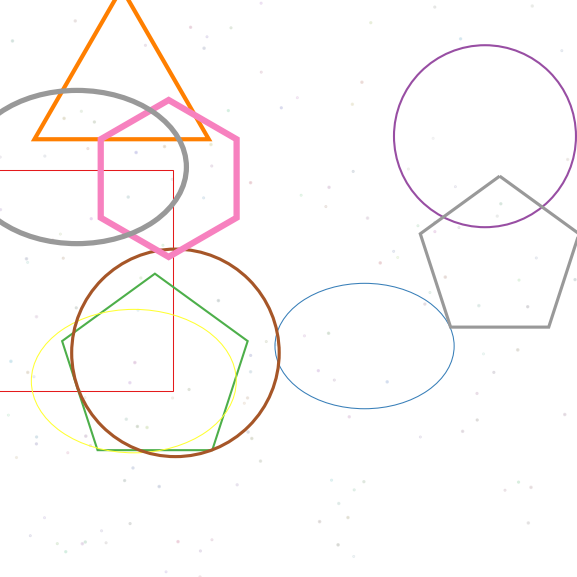[{"shape": "square", "thickness": 0.5, "radius": 0.96, "center": [0.108, 0.513]}, {"shape": "oval", "thickness": 0.5, "radius": 0.78, "center": [0.631, 0.4]}, {"shape": "pentagon", "thickness": 1, "radius": 0.84, "center": [0.268, 0.356]}, {"shape": "circle", "thickness": 1, "radius": 0.79, "center": [0.84, 0.763]}, {"shape": "triangle", "thickness": 2, "radius": 0.87, "center": [0.211, 0.845]}, {"shape": "oval", "thickness": 0.5, "radius": 0.89, "center": [0.232, 0.339]}, {"shape": "circle", "thickness": 1.5, "radius": 0.9, "center": [0.304, 0.388]}, {"shape": "hexagon", "thickness": 3, "radius": 0.68, "center": [0.292, 0.69]}, {"shape": "oval", "thickness": 2.5, "radius": 0.95, "center": [0.133, 0.71]}, {"shape": "pentagon", "thickness": 1.5, "radius": 0.72, "center": [0.865, 0.55]}]